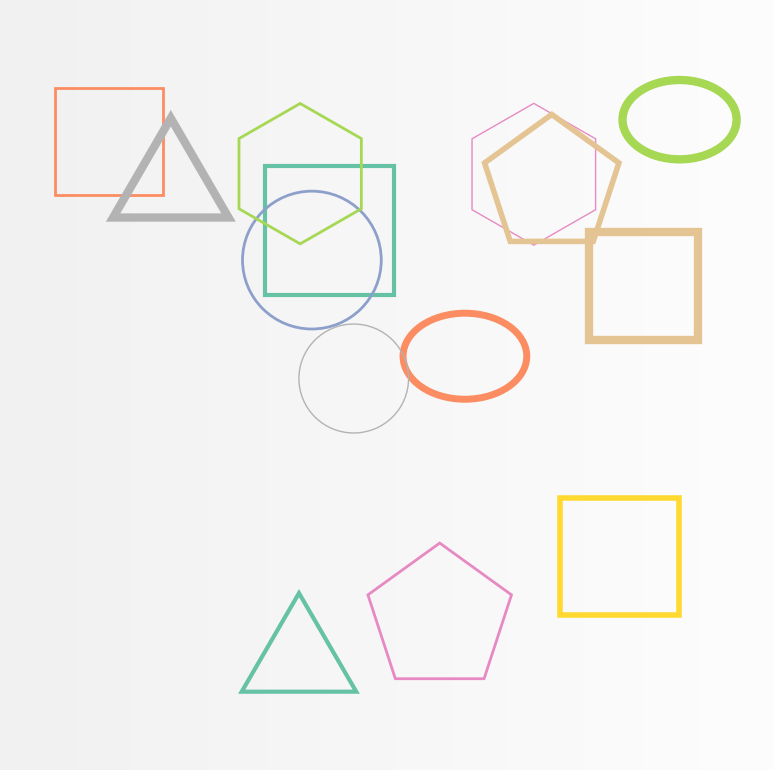[{"shape": "triangle", "thickness": 1.5, "radius": 0.43, "center": [0.386, 0.144]}, {"shape": "square", "thickness": 1.5, "radius": 0.42, "center": [0.425, 0.701]}, {"shape": "square", "thickness": 1, "radius": 0.35, "center": [0.14, 0.816]}, {"shape": "oval", "thickness": 2.5, "radius": 0.4, "center": [0.6, 0.537]}, {"shape": "circle", "thickness": 1, "radius": 0.45, "center": [0.402, 0.662]}, {"shape": "hexagon", "thickness": 0.5, "radius": 0.46, "center": [0.689, 0.774]}, {"shape": "pentagon", "thickness": 1, "radius": 0.49, "center": [0.567, 0.197]}, {"shape": "hexagon", "thickness": 1, "radius": 0.46, "center": [0.387, 0.774]}, {"shape": "oval", "thickness": 3, "radius": 0.37, "center": [0.877, 0.845]}, {"shape": "square", "thickness": 2, "radius": 0.38, "center": [0.799, 0.277]}, {"shape": "square", "thickness": 3, "radius": 0.35, "center": [0.831, 0.629]}, {"shape": "pentagon", "thickness": 2, "radius": 0.46, "center": [0.712, 0.76]}, {"shape": "triangle", "thickness": 3, "radius": 0.43, "center": [0.22, 0.76]}, {"shape": "circle", "thickness": 0.5, "radius": 0.35, "center": [0.456, 0.508]}]